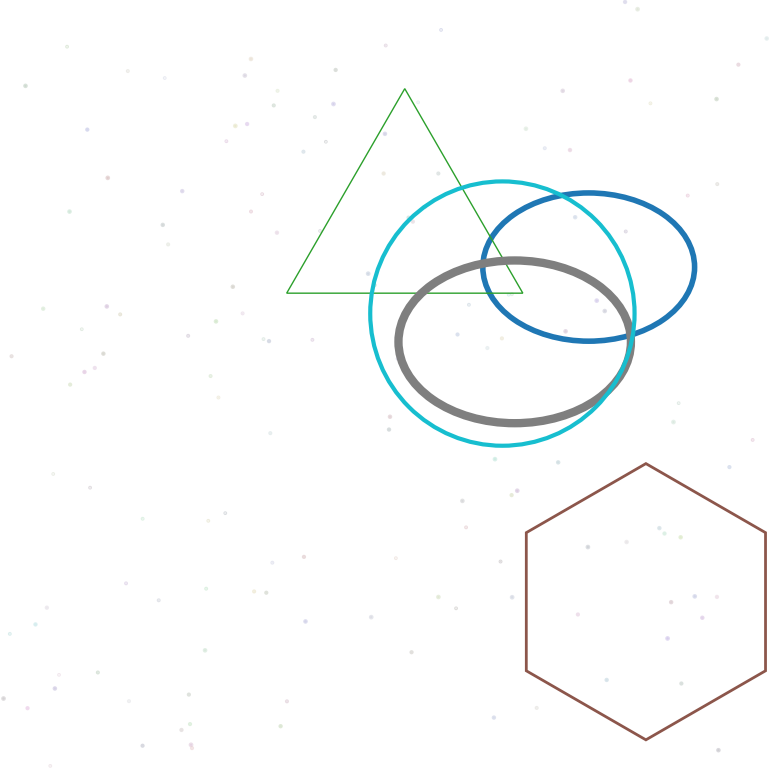[{"shape": "oval", "thickness": 2, "radius": 0.69, "center": [0.765, 0.653]}, {"shape": "triangle", "thickness": 0.5, "radius": 0.89, "center": [0.526, 0.708]}, {"shape": "hexagon", "thickness": 1, "radius": 0.9, "center": [0.839, 0.219]}, {"shape": "oval", "thickness": 3, "radius": 0.75, "center": [0.668, 0.556]}, {"shape": "circle", "thickness": 1.5, "radius": 0.86, "center": [0.652, 0.593]}]